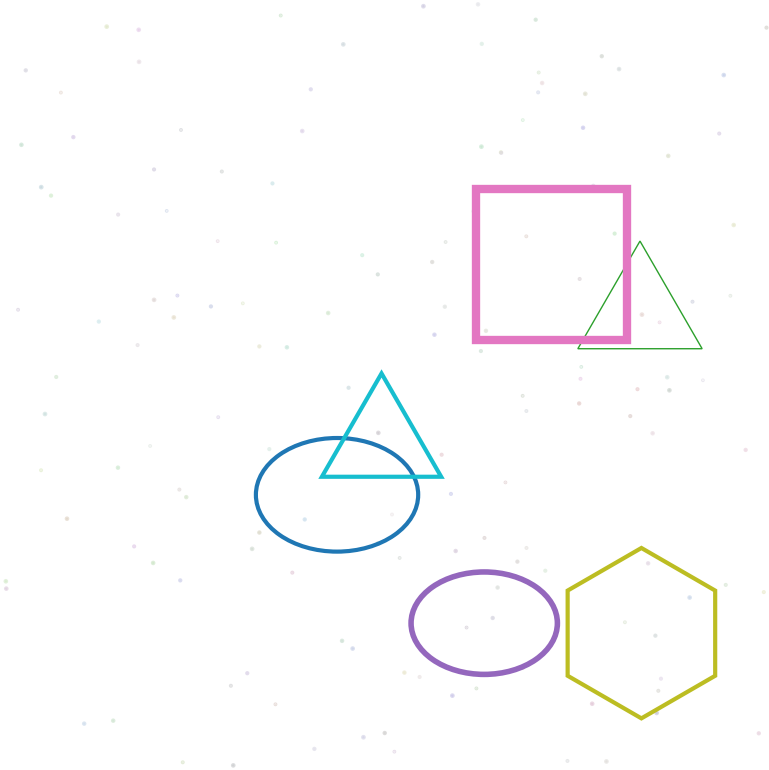[{"shape": "oval", "thickness": 1.5, "radius": 0.53, "center": [0.438, 0.357]}, {"shape": "triangle", "thickness": 0.5, "radius": 0.47, "center": [0.831, 0.594]}, {"shape": "oval", "thickness": 2, "radius": 0.48, "center": [0.629, 0.191]}, {"shape": "square", "thickness": 3, "radius": 0.49, "center": [0.717, 0.657]}, {"shape": "hexagon", "thickness": 1.5, "radius": 0.55, "center": [0.833, 0.178]}, {"shape": "triangle", "thickness": 1.5, "radius": 0.45, "center": [0.496, 0.426]}]